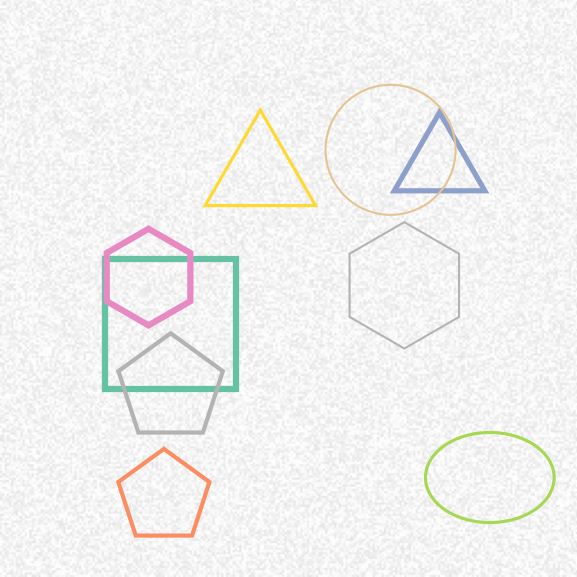[{"shape": "square", "thickness": 3, "radius": 0.56, "center": [0.295, 0.438]}, {"shape": "pentagon", "thickness": 2, "radius": 0.41, "center": [0.284, 0.139]}, {"shape": "triangle", "thickness": 2.5, "radius": 0.45, "center": [0.761, 0.714]}, {"shape": "hexagon", "thickness": 3, "radius": 0.42, "center": [0.257, 0.519]}, {"shape": "oval", "thickness": 1.5, "radius": 0.56, "center": [0.848, 0.172]}, {"shape": "triangle", "thickness": 1.5, "radius": 0.55, "center": [0.451, 0.698]}, {"shape": "circle", "thickness": 1, "radius": 0.56, "center": [0.676, 0.74]}, {"shape": "pentagon", "thickness": 2, "radius": 0.48, "center": [0.295, 0.327]}, {"shape": "hexagon", "thickness": 1, "radius": 0.55, "center": [0.7, 0.505]}]